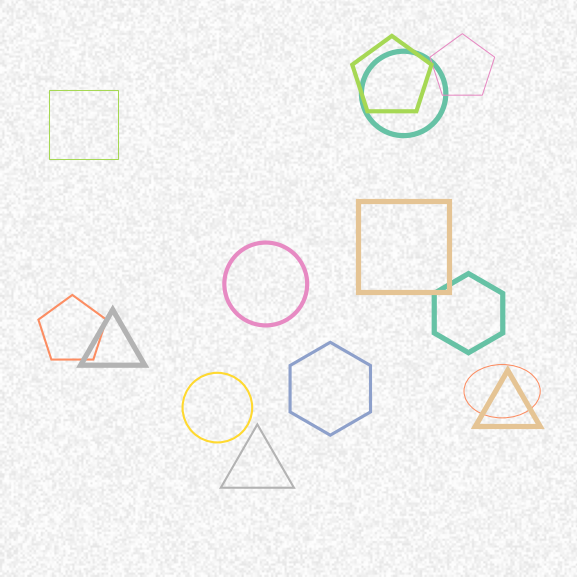[{"shape": "circle", "thickness": 2.5, "radius": 0.37, "center": [0.699, 0.837]}, {"shape": "hexagon", "thickness": 2.5, "radius": 0.34, "center": [0.811, 0.457]}, {"shape": "pentagon", "thickness": 1, "radius": 0.31, "center": [0.125, 0.427]}, {"shape": "oval", "thickness": 0.5, "radius": 0.33, "center": [0.869, 0.322]}, {"shape": "hexagon", "thickness": 1.5, "radius": 0.4, "center": [0.572, 0.326]}, {"shape": "circle", "thickness": 2, "radius": 0.36, "center": [0.46, 0.507]}, {"shape": "pentagon", "thickness": 0.5, "radius": 0.29, "center": [0.801, 0.882]}, {"shape": "pentagon", "thickness": 2, "radius": 0.36, "center": [0.679, 0.865]}, {"shape": "square", "thickness": 0.5, "radius": 0.3, "center": [0.145, 0.784]}, {"shape": "circle", "thickness": 1, "radius": 0.3, "center": [0.376, 0.293]}, {"shape": "square", "thickness": 2.5, "radius": 0.39, "center": [0.699, 0.572]}, {"shape": "triangle", "thickness": 2.5, "radius": 0.32, "center": [0.879, 0.293]}, {"shape": "triangle", "thickness": 2.5, "radius": 0.32, "center": [0.195, 0.399]}, {"shape": "triangle", "thickness": 1, "radius": 0.37, "center": [0.446, 0.191]}]